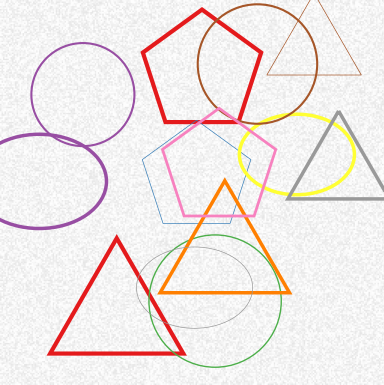[{"shape": "pentagon", "thickness": 3, "radius": 0.81, "center": [0.525, 0.814]}, {"shape": "triangle", "thickness": 3, "radius": 1.0, "center": [0.303, 0.182]}, {"shape": "pentagon", "thickness": 0.5, "radius": 0.74, "center": [0.511, 0.54]}, {"shape": "circle", "thickness": 1, "radius": 0.86, "center": [0.559, 0.218]}, {"shape": "circle", "thickness": 1.5, "radius": 0.67, "center": [0.215, 0.754]}, {"shape": "oval", "thickness": 2.5, "radius": 0.87, "center": [0.102, 0.529]}, {"shape": "triangle", "thickness": 2.5, "radius": 0.97, "center": [0.584, 0.337]}, {"shape": "oval", "thickness": 2.5, "radius": 0.75, "center": [0.771, 0.599]}, {"shape": "circle", "thickness": 1.5, "radius": 0.78, "center": [0.669, 0.834]}, {"shape": "triangle", "thickness": 0.5, "radius": 0.71, "center": [0.816, 0.876]}, {"shape": "pentagon", "thickness": 2, "radius": 0.77, "center": [0.569, 0.564]}, {"shape": "oval", "thickness": 0.5, "radius": 0.75, "center": [0.505, 0.253]}, {"shape": "triangle", "thickness": 2.5, "radius": 0.76, "center": [0.88, 0.559]}]